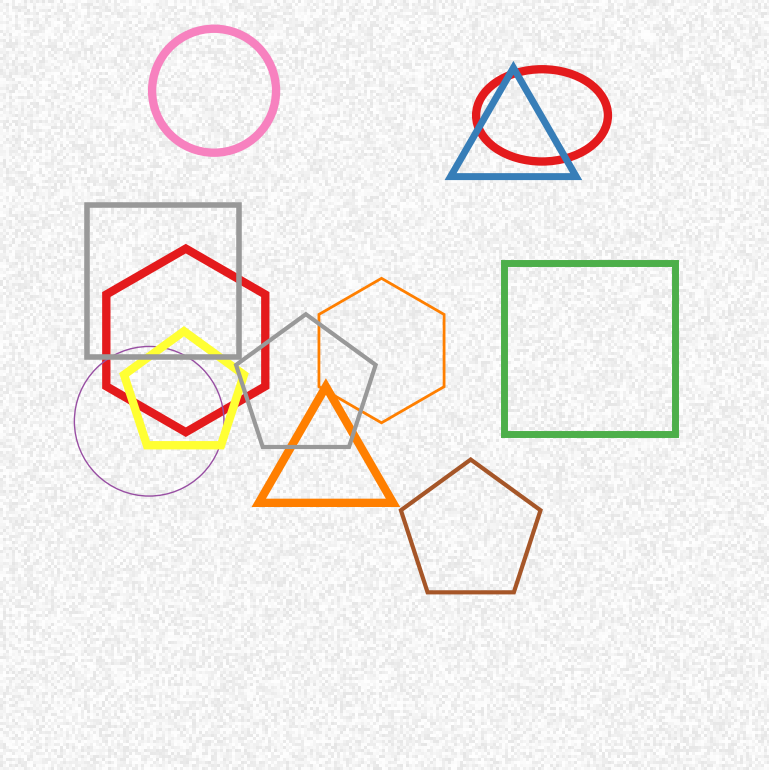[{"shape": "hexagon", "thickness": 3, "radius": 0.6, "center": [0.241, 0.558]}, {"shape": "oval", "thickness": 3, "radius": 0.43, "center": [0.704, 0.85]}, {"shape": "triangle", "thickness": 2.5, "radius": 0.47, "center": [0.667, 0.818]}, {"shape": "square", "thickness": 2.5, "radius": 0.55, "center": [0.765, 0.547]}, {"shape": "circle", "thickness": 0.5, "radius": 0.49, "center": [0.194, 0.453]}, {"shape": "triangle", "thickness": 3, "radius": 0.5, "center": [0.423, 0.397]}, {"shape": "hexagon", "thickness": 1, "radius": 0.47, "center": [0.495, 0.545]}, {"shape": "pentagon", "thickness": 3, "radius": 0.41, "center": [0.239, 0.488]}, {"shape": "pentagon", "thickness": 1.5, "radius": 0.48, "center": [0.611, 0.308]}, {"shape": "circle", "thickness": 3, "radius": 0.4, "center": [0.278, 0.882]}, {"shape": "square", "thickness": 2, "radius": 0.49, "center": [0.212, 0.635]}, {"shape": "pentagon", "thickness": 1.5, "radius": 0.48, "center": [0.397, 0.497]}]